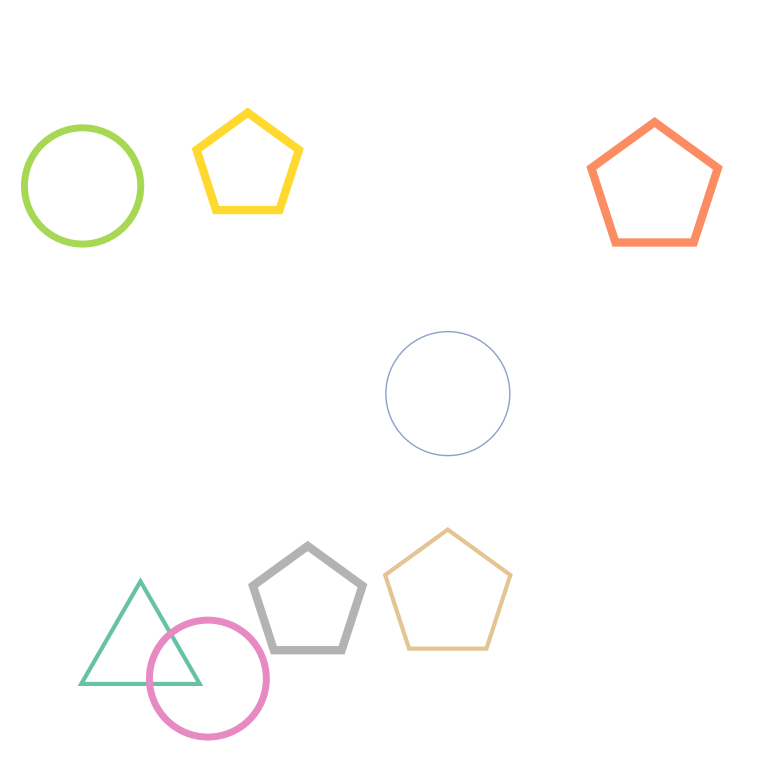[{"shape": "triangle", "thickness": 1.5, "radius": 0.44, "center": [0.182, 0.156]}, {"shape": "pentagon", "thickness": 3, "radius": 0.43, "center": [0.85, 0.755]}, {"shape": "circle", "thickness": 0.5, "radius": 0.4, "center": [0.582, 0.489]}, {"shape": "circle", "thickness": 2.5, "radius": 0.38, "center": [0.27, 0.119]}, {"shape": "circle", "thickness": 2.5, "radius": 0.38, "center": [0.107, 0.759]}, {"shape": "pentagon", "thickness": 3, "radius": 0.35, "center": [0.322, 0.784]}, {"shape": "pentagon", "thickness": 1.5, "radius": 0.43, "center": [0.582, 0.227]}, {"shape": "pentagon", "thickness": 3, "radius": 0.37, "center": [0.4, 0.216]}]